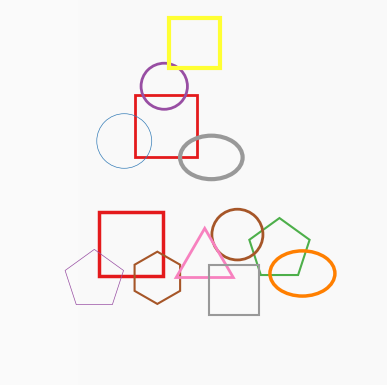[{"shape": "square", "thickness": 2.5, "radius": 0.41, "center": [0.338, 0.367]}, {"shape": "square", "thickness": 2, "radius": 0.4, "center": [0.428, 0.672]}, {"shape": "circle", "thickness": 0.5, "radius": 0.35, "center": [0.321, 0.634]}, {"shape": "pentagon", "thickness": 1.5, "radius": 0.41, "center": [0.721, 0.352]}, {"shape": "pentagon", "thickness": 0.5, "radius": 0.4, "center": [0.243, 0.273]}, {"shape": "circle", "thickness": 2, "radius": 0.3, "center": [0.424, 0.776]}, {"shape": "oval", "thickness": 2.5, "radius": 0.42, "center": [0.78, 0.29]}, {"shape": "square", "thickness": 3, "radius": 0.33, "center": [0.502, 0.888]}, {"shape": "circle", "thickness": 2, "radius": 0.33, "center": [0.613, 0.391]}, {"shape": "hexagon", "thickness": 1.5, "radius": 0.34, "center": [0.406, 0.278]}, {"shape": "triangle", "thickness": 2, "radius": 0.43, "center": [0.528, 0.322]}, {"shape": "oval", "thickness": 3, "radius": 0.4, "center": [0.545, 0.591]}, {"shape": "square", "thickness": 1.5, "radius": 0.32, "center": [0.603, 0.247]}]